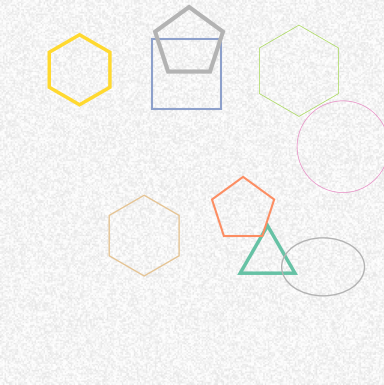[{"shape": "triangle", "thickness": 2.5, "radius": 0.41, "center": [0.695, 0.331]}, {"shape": "pentagon", "thickness": 1.5, "radius": 0.42, "center": [0.631, 0.456]}, {"shape": "square", "thickness": 1.5, "radius": 0.45, "center": [0.485, 0.807]}, {"shape": "circle", "thickness": 0.5, "radius": 0.6, "center": [0.891, 0.619]}, {"shape": "hexagon", "thickness": 0.5, "radius": 0.59, "center": [0.777, 0.816]}, {"shape": "hexagon", "thickness": 2.5, "radius": 0.45, "center": [0.207, 0.819]}, {"shape": "hexagon", "thickness": 1, "radius": 0.52, "center": [0.374, 0.388]}, {"shape": "oval", "thickness": 1, "radius": 0.54, "center": [0.839, 0.307]}, {"shape": "pentagon", "thickness": 3, "radius": 0.46, "center": [0.491, 0.889]}]